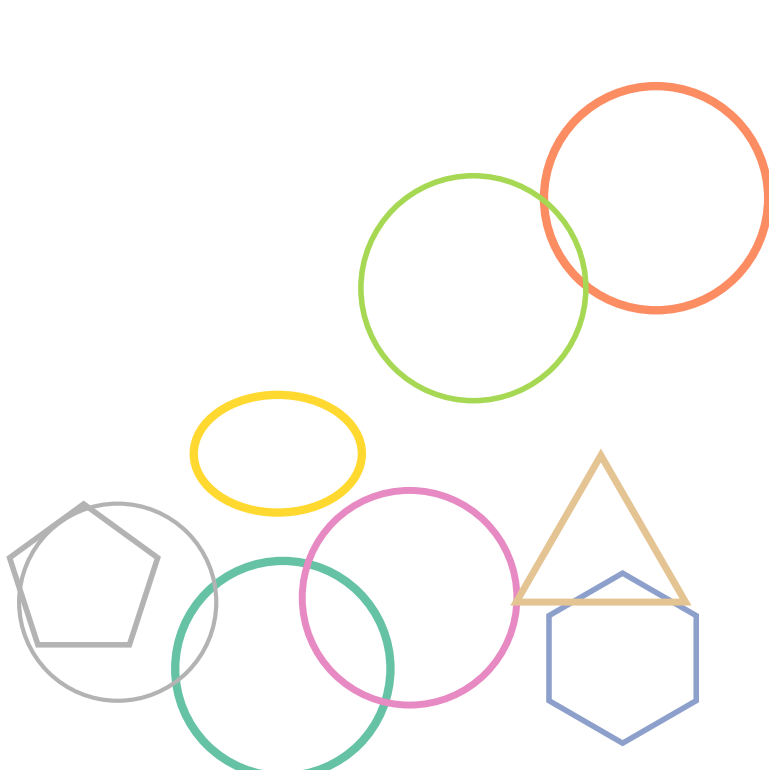[{"shape": "circle", "thickness": 3, "radius": 0.7, "center": [0.367, 0.132]}, {"shape": "circle", "thickness": 3, "radius": 0.73, "center": [0.852, 0.743]}, {"shape": "hexagon", "thickness": 2, "radius": 0.55, "center": [0.809, 0.145]}, {"shape": "circle", "thickness": 2.5, "radius": 0.7, "center": [0.532, 0.224]}, {"shape": "circle", "thickness": 2, "radius": 0.73, "center": [0.615, 0.626]}, {"shape": "oval", "thickness": 3, "radius": 0.55, "center": [0.361, 0.411]}, {"shape": "triangle", "thickness": 2.5, "radius": 0.63, "center": [0.78, 0.282]}, {"shape": "pentagon", "thickness": 2, "radius": 0.51, "center": [0.109, 0.244]}, {"shape": "circle", "thickness": 1.5, "radius": 0.64, "center": [0.153, 0.218]}]